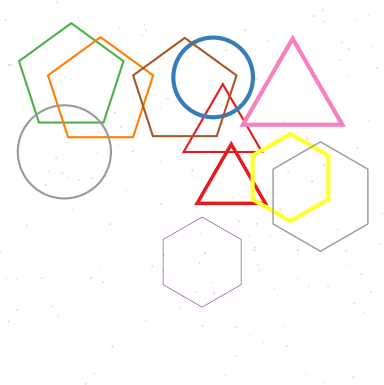[{"shape": "triangle", "thickness": 2.5, "radius": 0.51, "center": [0.601, 0.523]}, {"shape": "triangle", "thickness": 1.5, "radius": 0.59, "center": [0.579, 0.664]}, {"shape": "circle", "thickness": 3, "radius": 0.52, "center": [0.554, 0.799]}, {"shape": "pentagon", "thickness": 1.5, "radius": 0.71, "center": [0.185, 0.797]}, {"shape": "hexagon", "thickness": 0.5, "radius": 0.59, "center": [0.525, 0.319]}, {"shape": "pentagon", "thickness": 1.5, "radius": 0.72, "center": [0.261, 0.76]}, {"shape": "hexagon", "thickness": 3, "radius": 0.57, "center": [0.755, 0.539]}, {"shape": "pentagon", "thickness": 1.5, "radius": 0.71, "center": [0.48, 0.761]}, {"shape": "triangle", "thickness": 3, "radius": 0.75, "center": [0.76, 0.751]}, {"shape": "hexagon", "thickness": 1, "radius": 0.71, "center": [0.832, 0.49]}, {"shape": "circle", "thickness": 1.5, "radius": 0.6, "center": [0.167, 0.606]}]